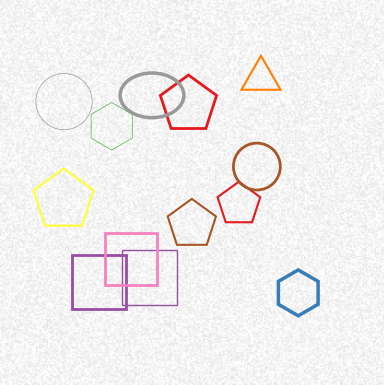[{"shape": "pentagon", "thickness": 2, "radius": 0.38, "center": [0.49, 0.728]}, {"shape": "pentagon", "thickness": 1.5, "radius": 0.29, "center": [0.621, 0.47]}, {"shape": "hexagon", "thickness": 2.5, "radius": 0.3, "center": [0.775, 0.239]}, {"shape": "hexagon", "thickness": 0.5, "radius": 0.31, "center": [0.29, 0.672]}, {"shape": "square", "thickness": 1, "radius": 0.35, "center": [0.388, 0.279]}, {"shape": "square", "thickness": 2, "radius": 0.35, "center": [0.258, 0.267]}, {"shape": "triangle", "thickness": 1.5, "radius": 0.29, "center": [0.678, 0.796]}, {"shape": "pentagon", "thickness": 1.5, "radius": 0.41, "center": [0.165, 0.48]}, {"shape": "circle", "thickness": 2, "radius": 0.3, "center": [0.667, 0.567]}, {"shape": "pentagon", "thickness": 1.5, "radius": 0.33, "center": [0.498, 0.417]}, {"shape": "square", "thickness": 2, "radius": 0.34, "center": [0.341, 0.328]}, {"shape": "oval", "thickness": 2.5, "radius": 0.41, "center": [0.395, 0.752]}, {"shape": "circle", "thickness": 0.5, "radius": 0.37, "center": [0.166, 0.736]}]